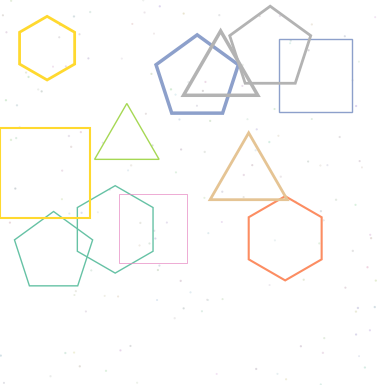[{"shape": "hexagon", "thickness": 1, "radius": 0.57, "center": [0.299, 0.404]}, {"shape": "pentagon", "thickness": 1, "radius": 0.53, "center": [0.139, 0.344]}, {"shape": "hexagon", "thickness": 1.5, "radius": 0.55, "center": [0.741, 0.381]}, {"shape": "square", "thickness": 1, "radius": 0.47, "center": [0.82, 0.803]}, {"shape": "pentagon", "thickness": 2.5, "radius": 0.56, "center": [0.512, 0.797]}, {"shape": "square", "thickness": 0.5, "radius": 0.45, "center": [0.398, 0.407]}, {"shape": "triangle", "thickness": 1, "radius": 0.48, "center": [0.329, 0.634]}, {"shape": "square", "thickness": 1.5, "radius": 0.59, "center": [0.117, 0.551]}, {"shape": "hexagon", "thickness": 2, "radius": 0.41, "center": [0.122, 0.875]}, {"shape": "triangle", "thickness": 2, "radius": 0.58, "center": [0.646, 0.539]}, {"shape": "pentagon", "thickness": 2, "radius": 0.55, "center": [0.702, 0.873]}, {"shape": "triangle", "thickness": 2.5, "radius": 0.56, "center": [0.573, 0.808]}]